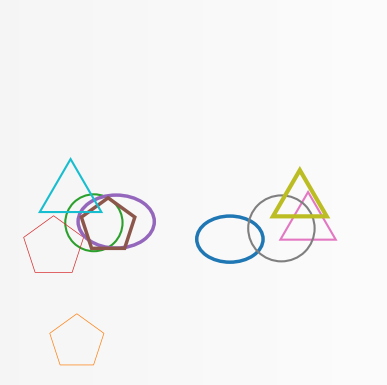[{"shape": "oval", "thickness": 2.5, "radius": 0.43, "center": [0.593, 0.379]}, {"shape": "pentagon", "thickness": 0.5, "radius": 0.37, "center": [0.198, 0.112]}, {"shape": "circle", "thickness": 1.5, "radius": 0.37, "center": [0.242, 0.421]}, {"shape": "pentagon", "thickness": 0.5, "radius": 0.41, "center": [0.138, 0.358]}, {"shape": "oval", "thickness": 2.5, "radius": 0.49, "center": [0.3, 0.424]}, {"shape": "pentagon", "thickness": 2.5, "radius": 0.36, "center": [0.279, 0.414]}, {"shape": "triangle", "thickness": 1.5, "radius": 0.41, "center": [0.795, 0.419]}, {"shape": "circle", "thickness": 1.5, "radius": 0.43, "center": [0.726, 0.407]}, {"shape": "triangle", "thickness": 3, "radius": 0.4, "center": [0.774, 0.478]}, {"shape": "triangle", "thickness": 1.5, "radius": 0.46, "center": [0.182, 0.495]}]